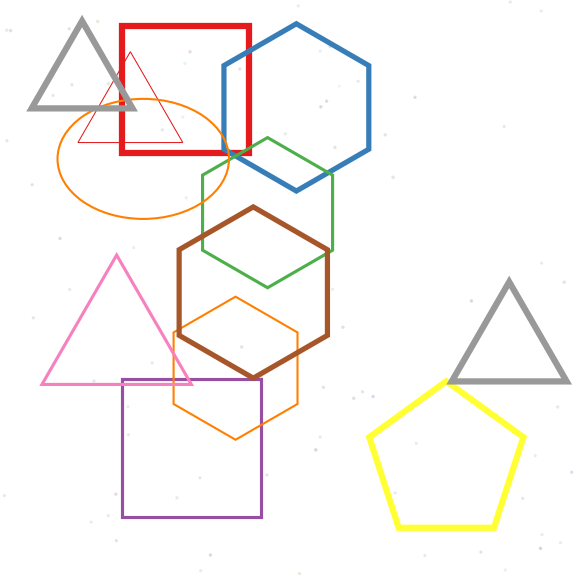[{"shape": "square", "thickness": 3, "radius": 0.55, "center": [0.321, 0.844]}, {"shape": "triangle", "thickness": 0.5, "radius": 0.52, "center": [0.226, 0.805]}, {"shape": "hexagon", "thickness": 2.5, "radius": 0.72, "center": [0.513, 0.813]}, {"shape": "hexagon", "thickness": 1.5, "radius": 0.65, "center": [0.463, 0.631]}, {"shape": "square", "thickness": 1.5, "radius": 0.6, "center": [0.331, 0.223]}, {"shape": "hexagon", "thickness": 1, "radius": 0.62, "center": [0.408, 0.362]}, {"shape": "oval", "thickness": 1, "radius": 0.74, "center": [0.248, 0.724]}, {"shape": "pentagon", "thickness": 3, "radius": 0.7, "center": [0.773, 0.199]}, {"shape": "hexagon", "thickness": 2.5, "radius": 0.74, "center": [0.439, 0.493]}, {"shape": "triangle", "thickness": 1.5, "radius": 0.75, "center": [0.202, 0.408]}, {"shape": "triangle", "thickness": 3, "radius": 0.5, "center": [0.142, 0.862]}, {"shape": "triangle", "thickness": 3, "radius": 0.57, "center": [0.882, 0.396]}]